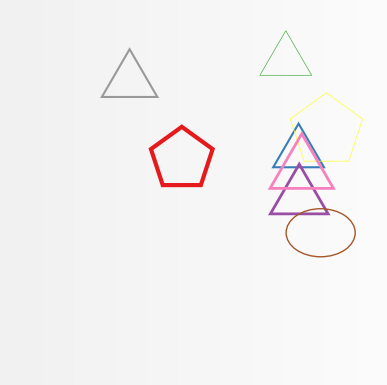[{"shape": "pentagon", "thickness": 3, "radius": 0.42, "center": [0.469, 0.587]}, {"shape": "triangle", "thickness": 1.5, "radius": 0.38, "center": [0.771, 0.603]}, {"shape": "triangle", "thickness": 0.5, "radius": 0.39, "center": [0.738, 0.843]}, {"shape": "triangle", "thickness": 2, "radius": 0.43, "center": [0.772, 0.488]}, {"shape": "pentagon", "thickness": 0.5, "radius": 0.49, "center": [0.842, 0.661]}, {"shape": "oval", "thickness": 1, "radius": 0.45, "center": [0.828, 0.395]}, {"shape": "triangle", "thickness": 2, "radius": 0.47, "center": [0.779, 0.558]}, {"shape": "triangle", "thickness": 1.5, "radius": 0.41, "center": [0.334, 0.789]}]